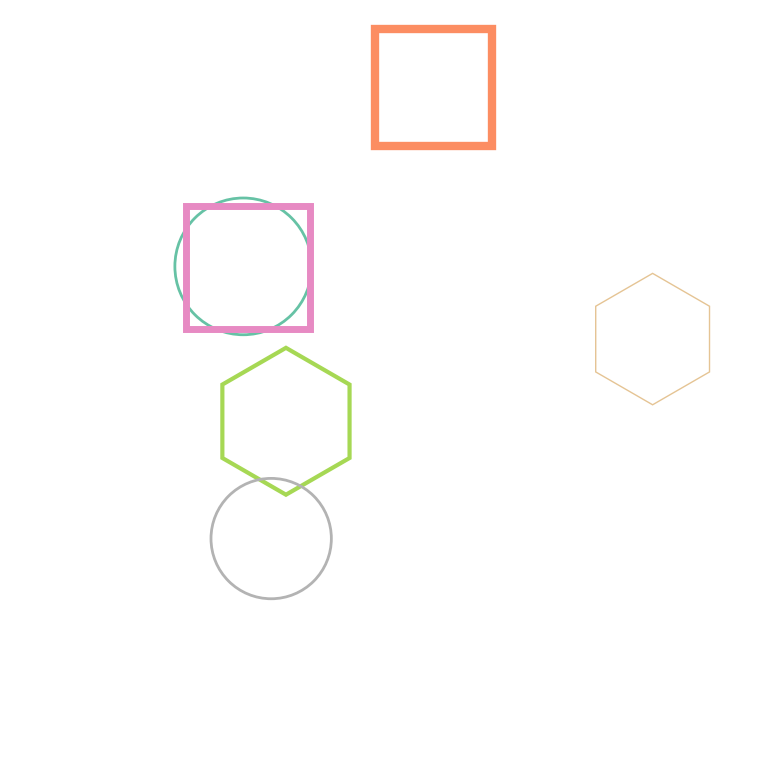[{"shape": "circle", "thickness": 1, "radius": 0.44, "center": [0.316, 0.654]}, {"shape": "square", "thickness": 3, "radius": 0.38, "center": [0.563, 0.886]}, {"shape": "square", "thickness": 2.5, "radius": 0.4, "center": [0.322, 0.653]}, {"shape": "hexagon", "thickness": 1.5, "radius": 0.48, "center": [0.371, 0.453]}, {"shape": "hexagon", "thickness": 0.5, "radius": 0.43, "center": [0.848, 0.56]}, {"shape": "circle", "thickness": 1, "radius": 0.39, "center": [0.352, 0.301]}]